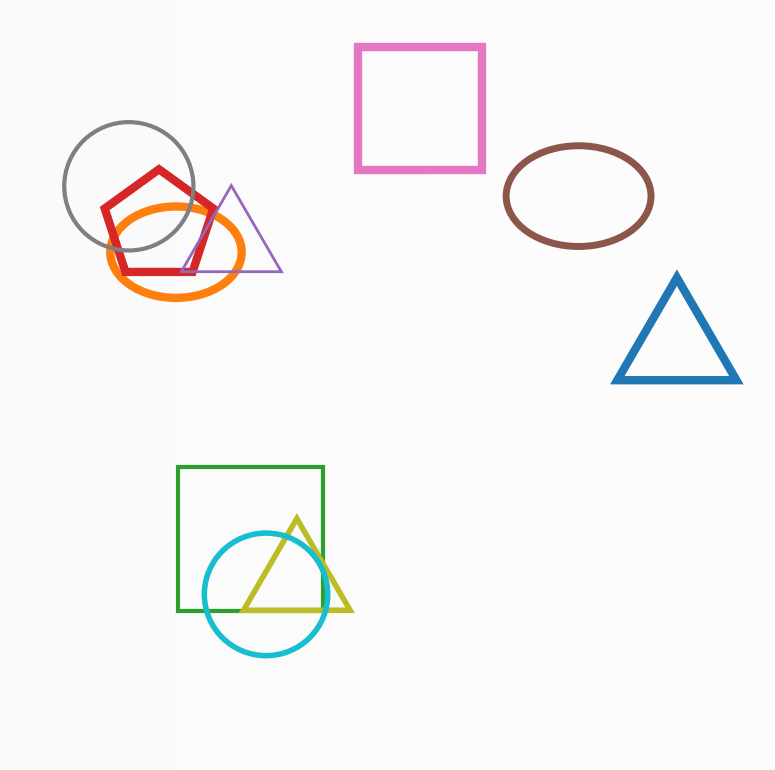[{"shape": "triangle", "thickness": 3, "radius": 0.44, "center": [0.873, 0.551]}, {"shape": "oval", "thickness": 3, "radius": 0.42, "center": [0.227, 0.672]}, {"shape": "square", "thickness": 1.5, "radius": 0.47, "center": [0.323, 0.3]}, {"shape": "pentagon", "thickness": 3, "radius": 0.37, "center": [0.205, 0.706]}, {"shape": "triangle", "thickness": 1, "radius": 0.37, "center": [0.298, 0.684]}, {"shape": "oval", "thickness": 2.5, "radius": 0.47, "center": [0.747, 0.745]}, {"shape": "square", "thickness": 3, "radius": 0.4, "center": [0.542, 0.859]}, {"shape": "circle", "thickness": 1.5, "radius": 0.42, "center": [0.166, 0.758]}, {"shape": "triangle", "thickness": 2, "radius": 0.4, "center": [0.383, 0.247]}, {"shape": "circle", "thickness": 2, "radius": 0.4, "center": [0.343, 0.228]}]